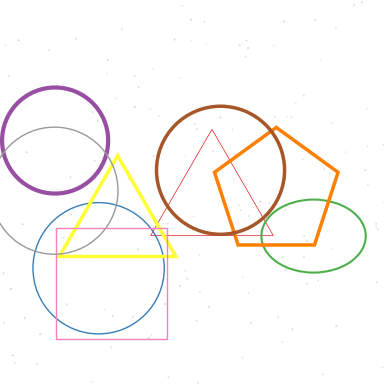[{"shape": "triangle", "thickness": 0.5, "radius": 0.92, "center": [0.551, 0.48]}, {"shape": "circle", "thickness": 1, "radius": 0.85, "center": [0.256, 0.303]}, {"shape": "oval", "thickness": 1.5, "radius": 0.68, "center": [0.814, 0.387]}, {"shape": "circle", "thickness": 3, "radius": 0.69, "center": [0.143, 0.635]}, {"shape": "pentagon", "thickness": 2.5, "radius": 0.84, "center": [0.718, 0.5]}, {"shape": "triangle", "thickness": 2.5, "radius": 0.87, "center": [0.305, 0.421]}, {"shape": "circle", "thickness": 2.5, "radius": 0.83, "center": [0.573, 0.558]}, {"shape": "square", "thickness": 1, "radius": 0.72, "center": [0.289, 0.264]}, {"shape": "circle", "thickness": 1, "radius": 0.83, "center": [0.141, 0.505]}]